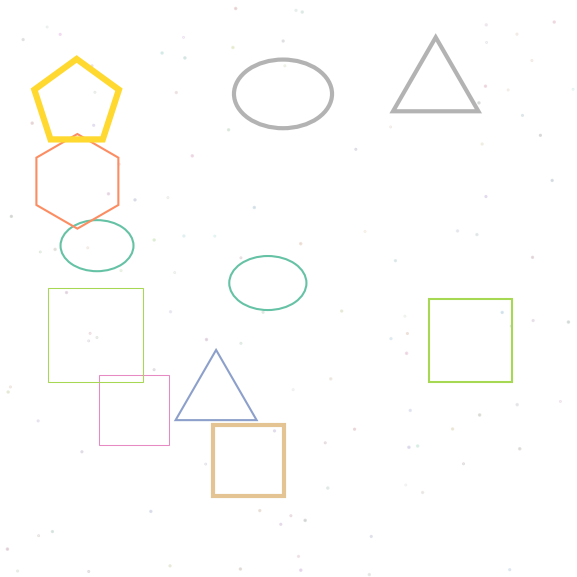[{"shape": "oval", "thickness": 1, "radius": 0.32, "center": [0.168, 0.574]}, {"shape": "oval", "thickness": 1, "radius": 0.33, "center": [0.464, 0.509]}, {"shape": "hexagon", "thickness": 1, "radius": 0.41, "center": [0.134, 0.685]}, {"shape": "triangle", "thickness": 1, "radius": 0.41, "center": [0.374, 0.312]}, {"shape": "square", "thickness": 0.5, "radius": 0.3, "center": [0.233, 0.289]}, {"shape": "square", "thickness": 0.5, "radius": 0.41, "center": [0.165, 0.419]}, {"shape": "square", "thickness": 1, "radius": 0.36, "center": [0.815, 0.41]}, {"shape": "pentagon", "thickness": 3, "radius": 0.38, "center": [0.133, 0.82]}, {"shape": "square", "thickness": 2, "radius": 0.31, "center": [0.431, 0.202]}, {"shape": "oval", "thickness": 2, "radius": 0.42, "center": [0.49, 0.837]}, {"shape": "triangle", "thickness": 2, "radius": 0.43, "center": [0.754, 0.849]}]